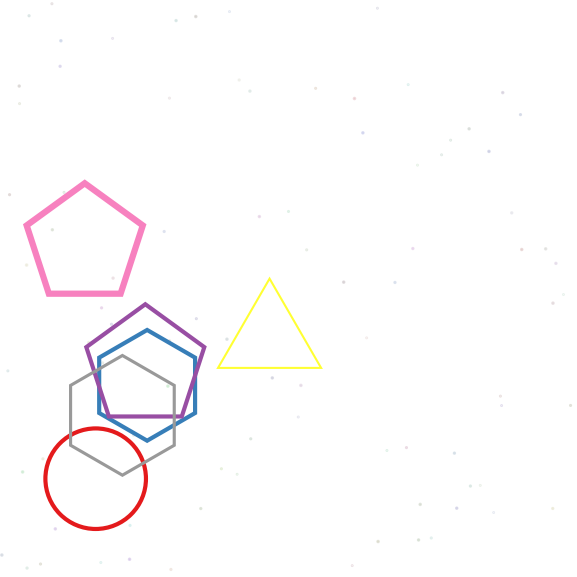[{"shape": "circle", "thickness": 2, "radius": 0.44, "center": [0.166, 0.17]}, {"shape": "hexagon", "thickness": 2, "radius": 0.48, "center": [0.255, 0.332]}, {"shape": "pentagon", "thickness": 2, "radius": 0.54, "center": [0.252, 0.365]}, {"shape": "triangle", "thickness": 1, "radius": 0.52, "center": [0.467, 0.414]}, {"shape": "pentagon", "thickness": 3, "radius": 0.53, "center": [0.147, 0.576]}, {"shape": "hexagon", "thickness": 1.5, "radius": 0.52, "center": [0.212, 0.28]}]